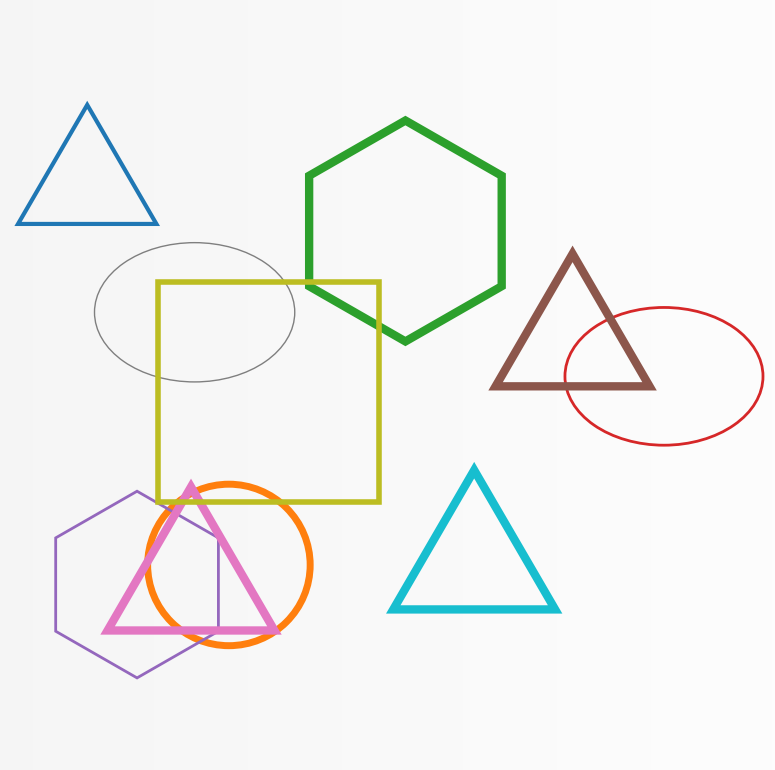[{"shape": "triangle", "thickness": 1.5, "radius": 0.52, "center": [0.113, 0.761]}, {"shape": "circle", "thickness": 2.5, "radius": 0.52, "center": [0.295, 0.266]}, {"shape": "hexagon", "thickness": 3, "radius": 0.72, "center": [0.523, 0.7]}, {"shape": "oval", "thickness": 1, "radius": 0.64, "center": [0.857, 0.511]}, {"shape": "hexagon", "thickness": 1, "radius": 0.61, "center": [0.177, 0.241]}, {"shape": "triangle", "thickness": 3, "radius": 0.57, "center": [0.739, 0.556]}, {"shape": "triangle", "thickness": 3, "radius": 0.62, "center": [0.246, 0.243]}, {"shape": "oval", "thickness": 0.5, "radius": 0.65, "center": [0.251, 0.594]}, {"shape": "square", "thickness": 2, "radius": 0.71, "center": [0.347, 0.491]}, {"shape": "triangle", "thickness": 3, "radius": 0.6, "center": [0.612, 0.269]}]